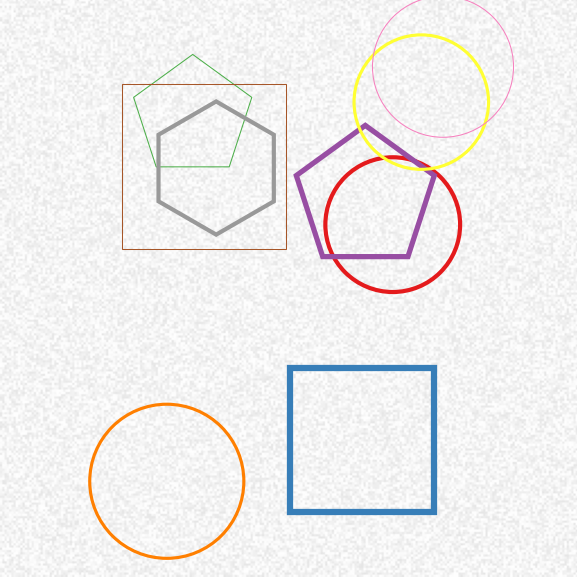[{"shape": "circle", "thickness": 2, "radius": 0.58, "center": [0.68, 0.61]}, {"shape": "square", "thickness": 3, "radius": 0.62, "center": [0.627, 0.238]}, {"shape": "pentagon", "thickness": 0.5, "radius": 0.54, "center": [0.334, 0.797]}, {"shape": "pentagon", "thickness": 2.5, "radius": 0.63, "center": [0.633, 0.656]}, {"shape": "circle", "thickness": 1.5, "radius": 0.67, "center": [0.289, 0.166]}, {"shape": "circle", "thickness": 1.5, "radius": 0.58, "center": [0.73, 0.822]}, {"shape": "square", "thickness": 0.5, "radius": 0.71, "center": [0.353, 0.71]}, {"shape": "circle", "thickness": 0.5, "radius": 0.61, "center": [0.767, 0.884]}, {"shape": "hexagon", "thickness": 2, "radius": 0.58, "center": [0.374, 0.708]}]